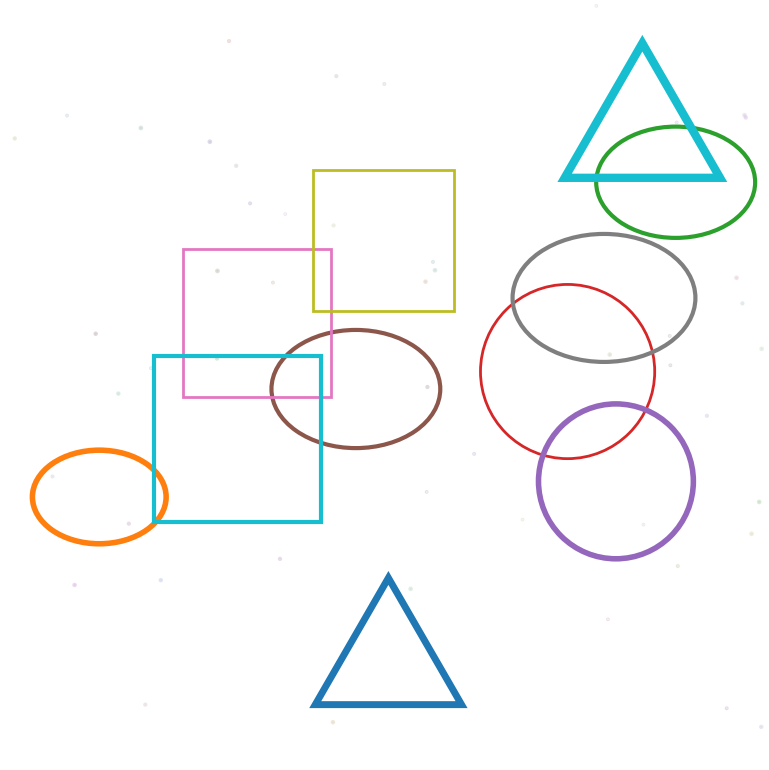[{"shape": "triangle", "thickness": 2.5, "radius": 0.55, "center": [0.504, 0.14]}, {"shape": "oval", "thickness": 2, "radius": 0.43, "center": [0.129, 0.355]}, {"shape": "oval", "thickness": 1.5, "radius": 0.52, "center": [0.878, 0.763]}, {"shape": "circle", "thickness": 1, "radius": 0.57, "center": [0.737, 0.517]}, {"shape": "circle", "thickness": 2, "radius": 0.5, "center": [0.8, 0.375]}, {"shape": "oval", "thickness": 1.5, "radius": 0.55, "center": [0.462, 0.495]}, {"shape": "square", "thickness": 1, "radius": 0.48, "center": [0.334, 0.581]}, {"shape": "oval", "thickness": 1.5, "radius": 0.59, "center": [0.784, 0.613]}, {"shape": "square", "thickness": 1, "radius": 0.46, "center": [0.498, 0.688]}, {"shape": "square", "thickness": 1.5, "radius": 0.54, "center": [0.308, 0.43]}, {"shape": "triangle", "thickness": 3, "radius": 0.58, "center": [0.834, 0.827]}]